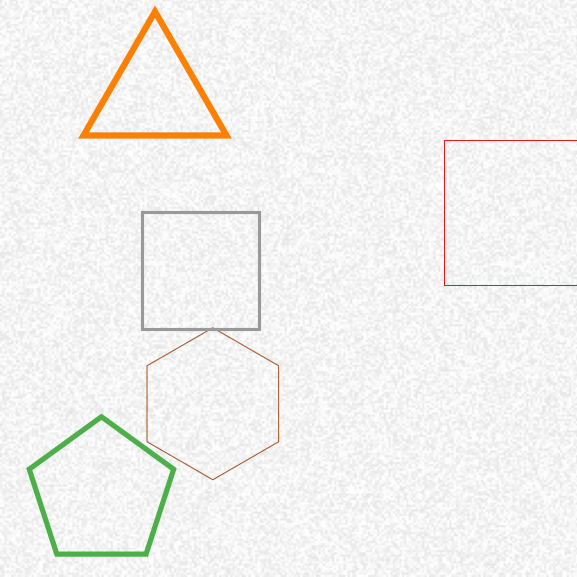[{"shape": "square", "thickness": 0.5, "radius": 0.63, "center": [0.894, 0.631]}, {"shape": "pentagon", "thickness": 2.5, "radius": 0.66, "center": [0.176, 0.146]}, {"shape": "triangle", "thickness": 3, "radius": 0.71, "center": [0.268, 0.836]}, {"shape": "hexagon", "thickness": 0.5, "radius": 0.66, "center": [0.369, 0.3]}, {"shape": "square", "thickness": 1.5, "radius": 0.51, "center": [0.347, 0.53]}]